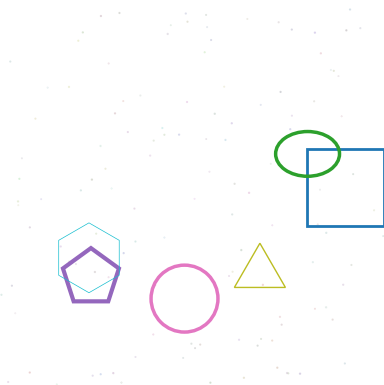[{"shape": "square", "thickness": 2, "radius": 0.5, "center": [0.898, 0.512]}, {"shape": "oval", "thickness": 2.5, "radius": 0.41, "center": [0.799, 0.6]}, {"shape": "pentagon", "thickness": 3, "radius": 0.38, "center": [0.236, 0.279]}, {"shape": "circle", "thickness": 2.5, "radius": 0.43, "center": [0.479, 0.224]}, {"shape": "triangle", "thickness": 1, "radius": 0.38, "center": [0.675, 0.292]}, {"shape": "hexagon", "thickness": 0.5, "radius": 0.45, "center": [0.231, 0.33]}]